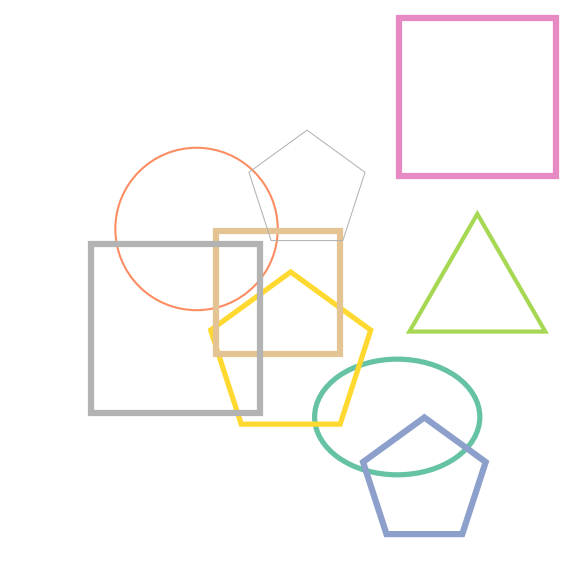[{"shape": "oval", "thickness": 2.5, "radius": 0.72, "center": [0.688, 0.277]}, {"shape": "circle", "thickness": 1, "radius": 0.7, "center": [0.34, 0.603]}, {"shape": "pentagon", "thickness": 3, "radius": 0.56, "center": [0.735, 0.165]}, {"shape": "square", "thickness": 3, "radius": 0.68, "center": [0.827, 0.831]}, {"shape": "triangle", "thickness": 2, "radius": 0.68, "center": [0.827, 0.493]}, {"shape": "pentagon", "thickness": 2.5, "radius": 0.73, "center": [0.503, 0.383]}, {"shape": "square", "thickness": 3, "radius": 0.54, "center": [0.481, 0.493]}, {"shape": "pentagon", "thickness": 0.5, "radius": 0.53, "center": [0.532, 0.668]}, {"shape": "square", "thickness": 3, "radius": 0.73, "center": [0.305, 0.431]}]